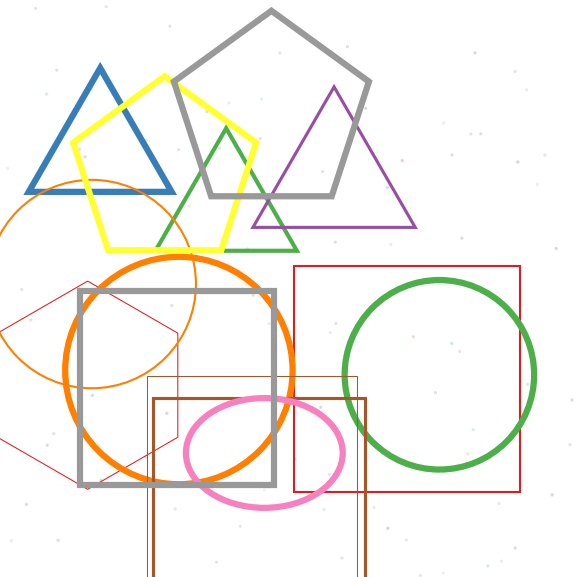[{"shape": "hexagon", "thickness": 0.5, "radius": 0.9, "center": [0.152, 0.332]}, {"shape": "square", "thickness": 1, "radius": 0.98, "center": [0.704, 0.343]}, {"shape": "triangle", "thickness": 3, "radius": 0.71, "center": [0.174, 0.738]}, {"shape": "triangle", "thickness": 2, "radius": 0.71, "center": [0.392, 0.636]}, {"shape": "circle", "thickness": 3, "radius": 0.82, "center": [0.761, 0.35]}, {"shape": "triangle", "thickness": 1.5, "radius": 0.81, "center": [0.578, 0.687]}, {"shape": "circle", "thickness": 3, "radius": 0.98, "center": [0.31, 0.358]}, {"shape": "circle", "thickness": 1, "radius": 0.9, "center": [0.159, 0.507]}, {"shape": "pentagon", "thickness": 3, "radius": 0.83, "center": [0.285, 0.701]}, {"shape": "square", "thickness": 0.5, "radius": 0.91, "center": [0.436, 0.166]}, {"shape": "square", "thickness": 1.5, "radius": 0.92, "center": [0.449, 0.126]}, {"shape": "oval", "thickness": 3, "radius": 0.68, "center": [0.458, 0.215]}, {"shape": "pentagon", "thickness": 3, "radius": 0.89, "center": [0.47, 0.803]}, {"shape": "square", "thickness": 3, "radius": 0.84, "center": [0.307, 0.328]}]